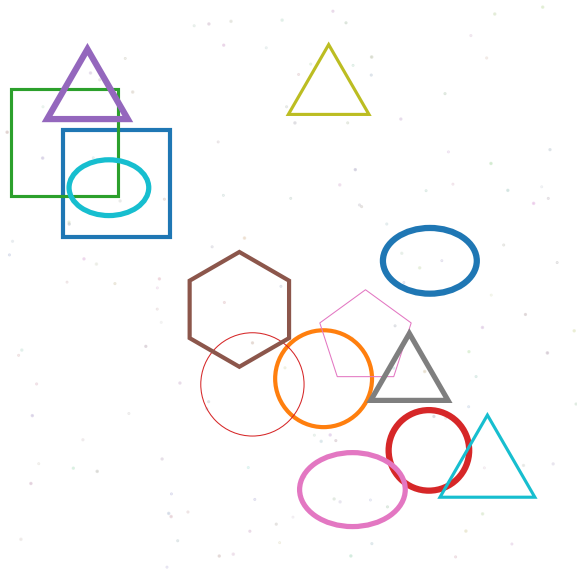[{"shape": "square", "thickness": 2, "radius": 0.46, "center": [0.202, 0.681]}, {"shape": "oval", "thickness": 3, "radius": 0.41, "center": [0.744, 0.548]}, {"shape": "circle", "thickness": 2, "radius": 0.42, "center": [0.56, 0.343]}, {"shape": "square", "thickness": 1.5, "radius": 0.46, "center": [0.112, 0.752]}, {"shape": "circle", "thickness": 3, "radius": 0.35, "center": [0.743, 0.219]}, {"shape": "circle", "thickness": 0.5, "radius": 0.45, "center": [0.437, 0.334]}, {"shape": "triangle", "thickness": 3, "radius": 0.4, "center": [0.151, 0.833]}, {"shape": "hexagon", "thickness": 2, "radius": 0.5, "center": [0.414, 0.463]}, {"shape": "oval", "thickness": 2.5, "radius": 0.46, "center": [0.61, 0.151]}, {"shape": "pentagon", "thickness": 0.5, "radius": 0.42, "center": [0.633, 0.414]}, {"shape": "triangle", "thickness": 2.5, "radius": 0.39, "center": [0.709, 0.344]}, {"shape": "triangle", "thickness": 1.5, "radius": 0.4, "center": [0.569, 0.841]}, {"shape": "oval", "thickness": 2.5, "radius": 0.35, "center": [0.189, 0.674]}, {"shape": "triangle", "thickness": 1.5, "radius": 0.47, "center": [0.844, 0.186]}]